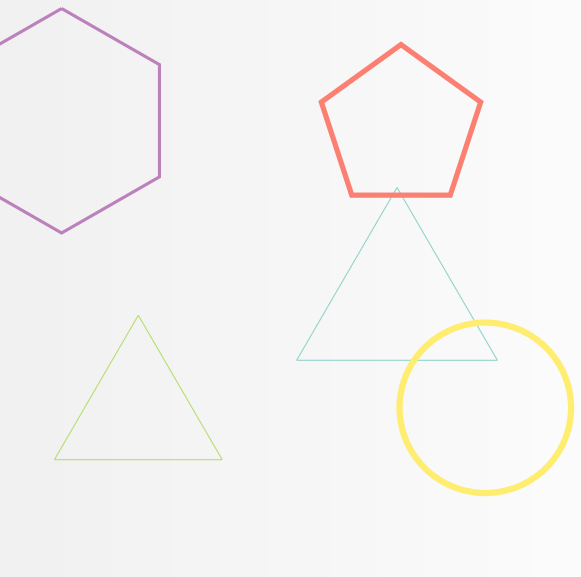[{"shape": "triangle", "thickness": 0.5, "radius": 1.0, "center": [0.683, 0.475]}, {"shape": "pentagon", "thickness": 2.5, "radius": 0.72, "center": [0.69, 0.778]}, {"shape": "triangle", "thickness": 0.5, "radius": 0.83, "center": [0.238, 0.286]}, {"shape": "hexagon", "thickness": 1.5, "radius": 0.97, "center": [0.106, 0.79]}, {"shape": "circle", "thickness": 3, "radius": 0.74, "center": [0.835, 0.293]}]